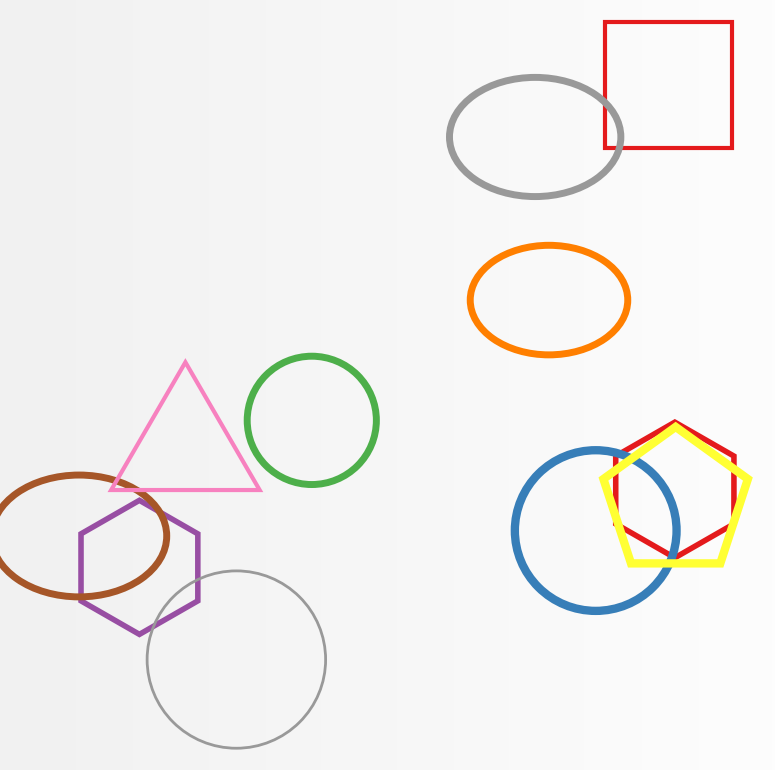[{"shape": "hexagon", "thickness": 2, "radius": 0.44, "center": [0.871, 0.364]}, {"shape": "square", "thickness": 1.5, "radius": 0.41, "center": [0.863, 0.889]}, {"shape": "circle", "thickness": 3, "radius": 0.52, "center": [0.769, 0.311]}, {"shape": "circle", "thickness": 2.5, "radius": 0.42, "center": [0.402, 0.454]}, {"shape": "hexagon", "thickness": 2, "radius": 0.44, "center": [0.18, 0.263]}, {"shape": "oval", "thickness": 2.5, "radius": 0.51, "center": [0.708, 0.61]}, {"shape": "pentagon", "thickness": 3, "radius": 0.49, "center": [0.872, 0.348]}, {"shape": "oval", "thickness": 2.5, "radius": 0.57, "center": [0.102, 0.304]}, {"shape": "triangle", "thickness": 1.5, "radius": 0.55, "center": [0.239, 0.419]}, {"shape": "circle", "thickness": 1, "radius": 0.58, "center": [0.305, 0.143]}, {"shape": "oval", "thickness": 2.5, "radius": 0.55, "center": [0.691, 0.822]}]